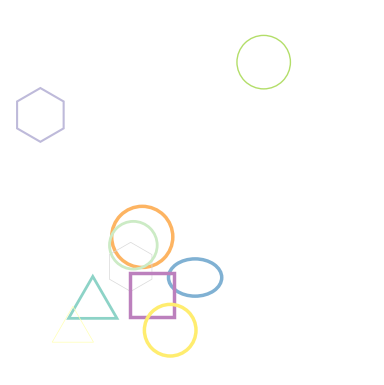[{"shape": "triangle", "thickness": 2, "radius": 0.36, "center": [0.241, 0.209]}, {"shape": "triangle", "thickness": 0.5, "radius": 0.31, "center": [0.189, 0.142]}, {"shape": "hexagon", "thickness": 1.5, "radius": 0.35, "center": [0.105, 0.701]}, {"shape": "oval", "thickness": 2.5, "radius": 0.35, "center": [0.507, 0.279]}, {"shape": "circle", "thickness": 2.5, "radius": 0.4, "center": [0.369, 0.385]}, {"shape": "circle", "thickness": 1, "radius": 0.35, "center": [0.685, 0.839]}, {"shape": "hexagon", "thickness": 0.5, "radius": 0.32, "center": [0.339, 0.307]}, {"shape": "square", "thickness": 2.5, "radius": 0.29, "center": [0.394, 0.235]}, {"shape": "circle", "thickness": 2, "radius": 0.31, "center": [0.346, 0.363]}, {"shape": "circle", "thickness": 2.5, "radius": 0.34, "center": [0.442, 0.142]}]